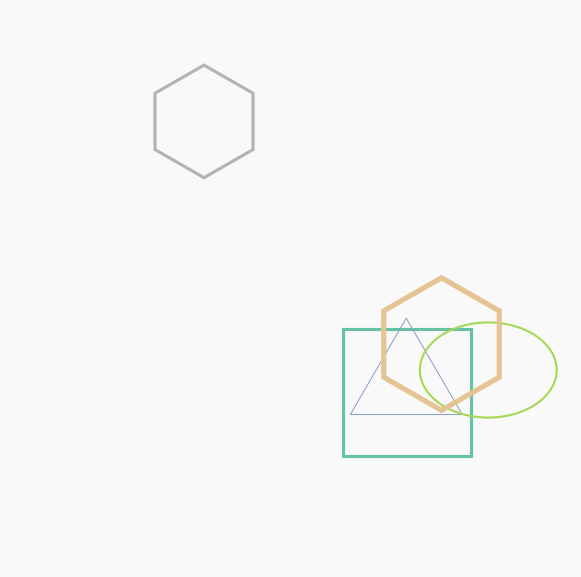[{"shape": "square", "thickness": 1.5, "radius": 0.55, "center": [0.7, 0.319]}, {"shape": "triangle", "thickness": 0.5, "radius": 0.56, "center": [0.699, 0.337]}, {"shape": "oval", "thickness": 1, "radius": 0.59, "center": [0.84, 0.358]}, {"shape": "hexagon", "thickness": 2.5, "radius": 0.57, "center": [0.76, 0.403]}, {"shape": "hexagon", "thickness": 1.5, "radius": 0.49, "center": [0.351, 0.789]}]